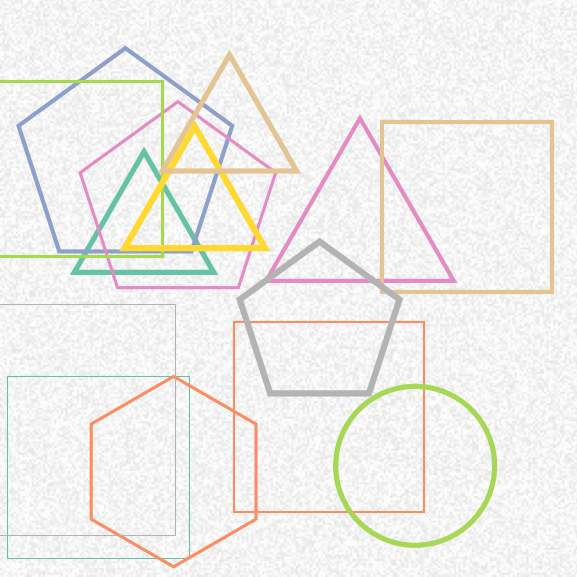[{"shape": "triangle", "thickness": 2.5, "radius": 0.7, "center": [0.249, 0.597]}, {"shape": "square", "thickness": 0.5, "radius": 0.79, "center": [0.169, 0.19]}, {"shape": "square", "thickness": 1, "radius": 0.82, "center": [0.57, 0.277]}, {"shape": "hexagon", "thickness": 1.5, "radius": 0.82, "center": [0.301, 0.183]}, {"shape": "pentagon", "thickness": 2, "radius": 0.97, "center": [0.217, 0.721]}, {"shape": "pentagon", "thickness": 1.5, "radius": 0.89, "center": [0.308, 0.645]}, {"shape": "triangle", "thickness": 2, "radius": 0.94, "center": [0.623, 0.607]}, {"shape": "square", "thickness": 1.5, "radius": 0.76, "center": [0.13, 0.707]}, {"shape": "circle", "thickness": 2.5, "radius": 0.69, "center": [0.719, 0.193]}, {"shape": "triangle", "thickness": 3, "radius": 0.7, "center": [0.337, 0.64]}, {"shape": "square", "thickness": 2, "radius": 0.73, "center": [0.809, 0.64]}, {"shape": "triangle", "thickness": 2.5, "radius": 0.67, "center": [0.397, 0.77]}, {"shape": "pentagon", "thickness": 3, "radius": 0.73, "center": [0.553, 0.436]}, {"shape": "square", "thickness": 0.5, "radius": 1.0, "center": [0.104, 0.273]}]